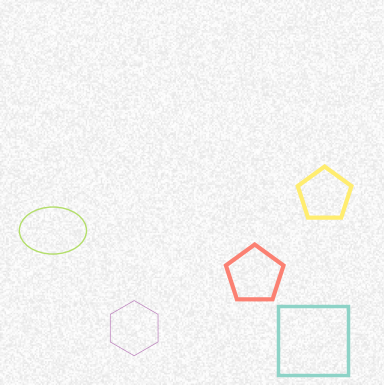[{"shape": "square", "thickness": 2.5, "radius": 0.45, "center": [0.814, 0.116]}, {"shape": "pentagon", "thickness": 3, "radius": 0.39, "center": [0.662, 0.286]}, {"shape": "oval", "thickness": 1, "radius": 0.44, "center": [0.137, 0.401]}, {"shape": "hexagon", "thickness": 0.5, "radius": 0.36, "center": [0.349, 0.148]}, {"shape": "pentagon", "thickness": 3, "radius": 0.37, "center": [0.843, 0.494]}]